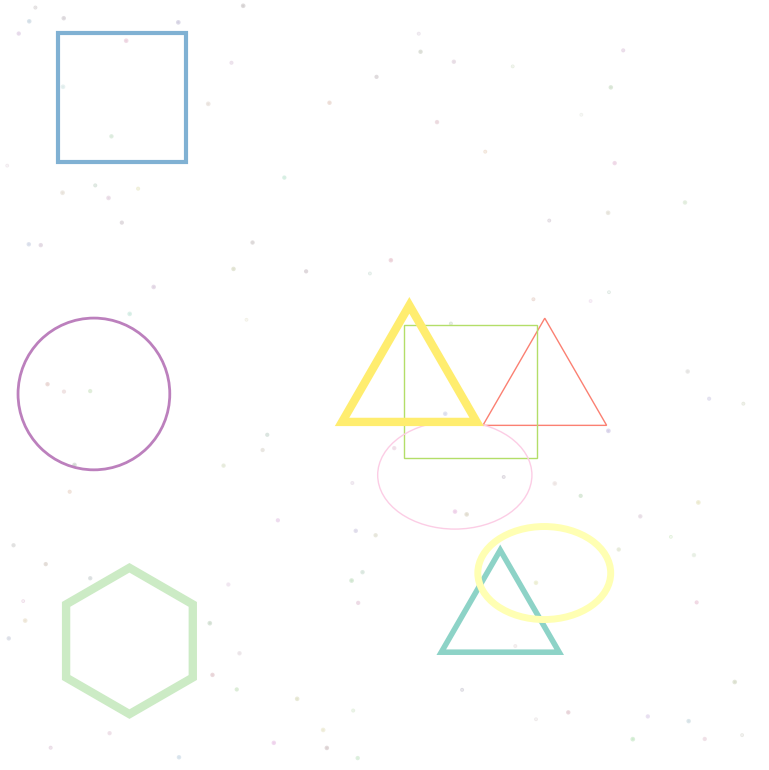[{"shape": "triangle", "thickness": 2, "radius": 0.44, "center": [0.65, 0.197]}, {"shape": "oval", "thickness": 2.5, "radius": 0.43, "center": [0.707, 0.256]}, {"shape": "triangle", "thickness": 0.5, "radius": 0.46, "center": [0.708, 0.494]}, {"shape": "square", "thickness": 1.5, "radius": 0.42, "center": [0.158, 0.873]}, {"shape": "square", "thickness": 0.5, "radius": 0.43, "center": [0.611, 0.491]}, {"shape": "oval", "thickness": 0.5, "radius": 0.5, "center": [0.591, 0.383]}, {"shape": "circle", "thickness": 1, "radius": 0.49, "center": [0.122, 0.488]}, {"shape": "hexagon", "thickness": 3, "radius": 0.47, "center": [0.168, 0.168]}, {"shape": "triangle", "thickness": 3, "radius": 0.5, "center": [0.532, 0.503]}]